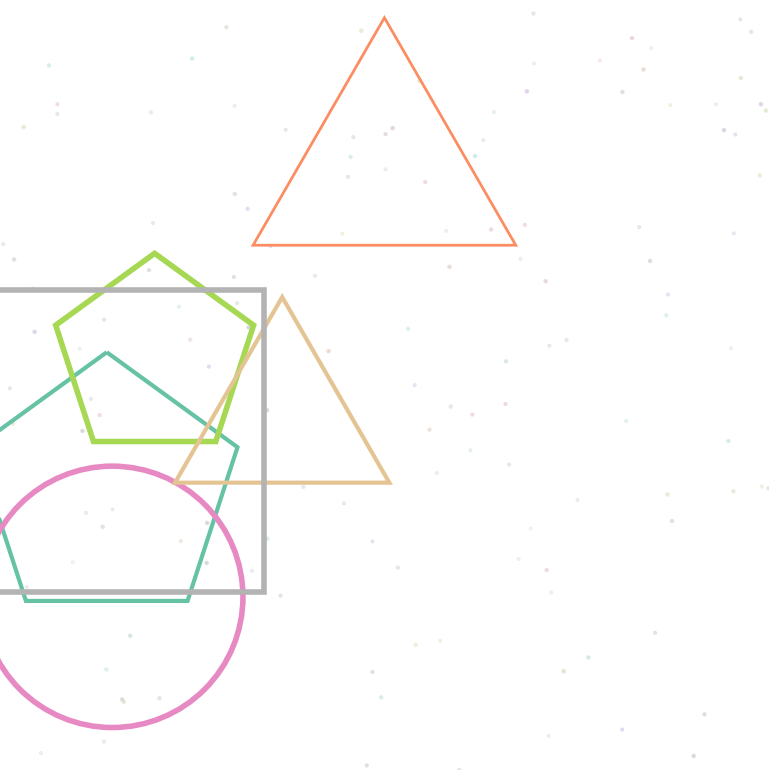[{"shape": "pentagon", "thickness": 1.5, "radius": 0.89, "center": [0.139, 0.364]}, {"shape": "triangle", "thickness": 1, "radius": 0.98, "center": [0.499, 0.78]}, {"shape": "circle", "thickness": 2, "radius": 0.85, "center": [0.146, 0.225]}, {"shape": "pentagon", "thickness": 2, "radius": 0.68, "center": [0.201, 0.536]}, {"shape": "triangle", "thickness": 1.5, "radius": 0.8, "center": [0.366, 0.453]}, {"shape": "square", "thickness": 2, "radius": 0.98, "center": [0.147, 0.427]}]